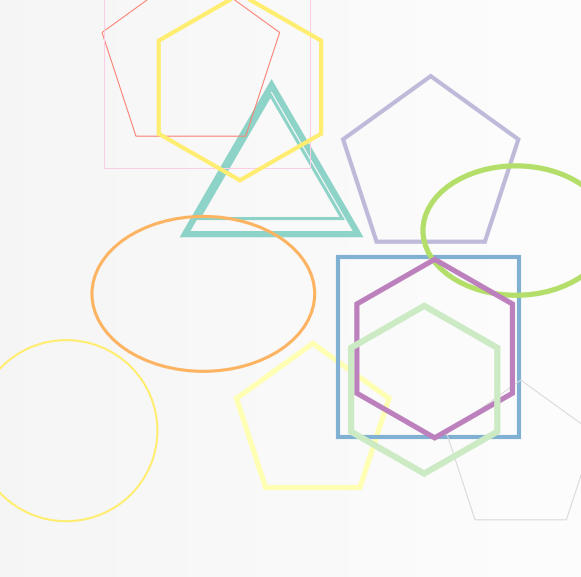[{"shape": "triangle", "thickness": 3, "radius": 0.86, "center": [0.467, 0.68]}, {"shape": "triangle", "thickness": 1.5, "radius": 0.71, "center": [0.465, 0.692]}, {"shape": "pentagon", "thickness": 2.5, "radius": 0.69, "center": [0.538, 0.267]}, {"shape": "pentagon", "thickness": 2, "radius": 0.79, "center": [0.741, 0.709]}, {"shape": "pentagon", "thickness": 0.5, "radius": 0.8, "center": [0.328, 0.893]}, {"shape": "square", "thickness": 2, "radius": 0.78, "center": [0.737, 0.398]}, {"shape": "oval", "thickness": 1.5, "radius": 0.96, "center": [0.35, 0.49]}, {"shape": "oval", "thickness": 2.5, "radius": 0.8, "center": [0.888, 0.6]}, {"shape": "square", "thickness": 0.5, "radius": 0.88, "center": [0.356, 0.886]}, {"shape": "pentagon", "thickness": 0.5, "radius": 0.67, "center": [0.896, 0.207]}, {"shape": "hexagon", "thickness": 2.5, "radius": 0.77, "center": [0.748, 0.395]}, {"shape": "hexagon", "thickness": 3, "radius": 0.73, "center": [0.73, 0.324]}, {"shape": "hexagon", "thickness": 2, "radius": 0.81, "center": [0.413, 0.848]}, {"shape": "circle", "thickness": 1, "radius": 0.78, "center": [0.114, 0.253]}]